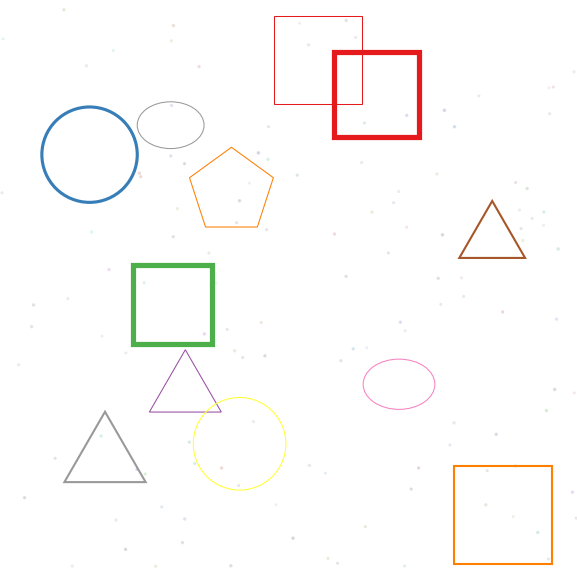[{"shape": "square", "thickness": 2.5, "radius": 0.37, "center": [0.652, 0.836]}, {"shape": "square", "thickness": 0.5, "radius": 0.38, "center": [0.551, 0.895]}, {"shape": "circle", "thickness": 1.5, "radius": 0.41, "center": [0.155, 0.731]}, {"shape": "square", "thickness": 2.5, "radius": 0.34, "center": [0.299, 0.472]}, {"shape": "triangle", "thickness": 0.5, "radius": 0.36, "center": [0.321, 0.322]}, {"shape": "square", "thickness": 1, "radius": 0.42, "center": [0.872, 0.108]}, {"shape": "pentagon", "thickness": 0.5, "radius": 0.38, "center": [0.401, 0.668]}, {"shape": "circle", "thickness": 0.5, "radius": 0.4, "center": [0.415, 0.231]}, {"shape": "triangle", "thickness": 1, "radius": 0.33, "center": [0.852, 0.585]}, {"shape": "oval", "thickness": 0.5, "radius": 0.31, "center": [0.691, 0.334]}, {"shape": "oval", "thickness": 0.5, "radius": 0.29, "center": [0.295, 0.782]}, {"shape": "triangle", "thickness": 1, "radius": 0.41, "center": [0.182, 0.205]}]